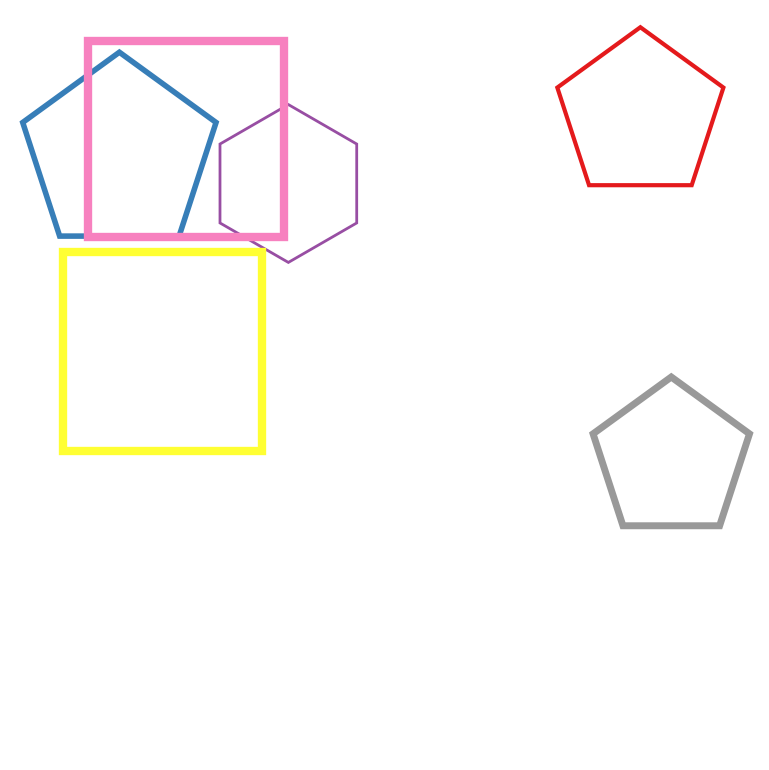[{"shape": "pentagon", "thickness": 1.5, "radius": 0.57, "center": [0.832, 0.851]}, {"shape": "pentagon", "thickness": 2, "radius": 0.66, "center": [0.155, 0.8]}, {"shape": "hexagon", "thickness": 1, "radius": 0.51, "center": [0.374, 0.762]}, {"shape": "square", "thickness": 3, "radius": 0.65, "center": [0.211, 0.544]}, {"shape": "square", "thickness": 3, "radius": 0.64, "center": [0.242, 0.819]}, {"shape": "pentagon", "thickness": 2.5, "radius": 0.53, "center": [0.872, 0.404]}]